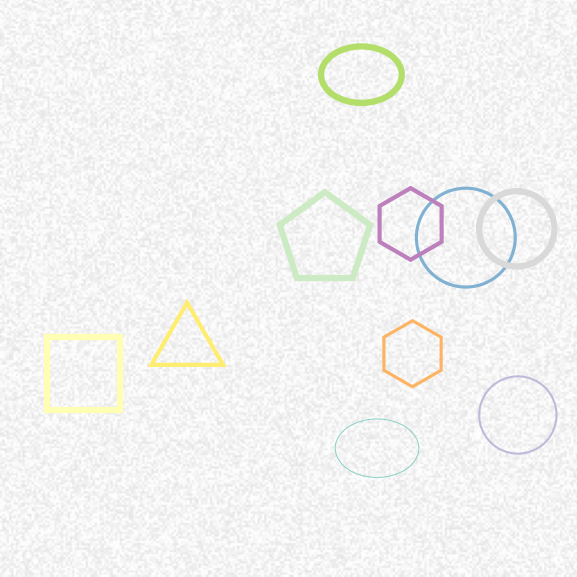[{"shape": "oval", "thickness": 0.5, "radius": 0.36, "center": [0.653, 0.223]}, {"shape": "square", "thickness": 3, "radius": 0.32, "center": [0.145, 0.352]}, {"shape": "circle", "thickness": 1, "radius": 0.33, "center": [0.897, 0.281]}, {"shape": "circle", "thickness": 1.5, "radius": 0.43, "center": [0.807, 0.588]}, {"shape": "hexagon", "thickness": 1.5, "radius": 0.29, "center": [0.714, 0.387]}, {"shape": "oval", "thickness": 3, "radius": 0.35, "center": [0.626, 0.87]}, {"shape": "circle", "thickness": 3, "radius": 0.33, "center": [0.895, 0.603]}, {"shape": "hexagon", "thickness": 2, "radius": 0.31, "center": [0.711, 0.611]}, {"shape": "pentagon", "thickness": 3, "radius": 0.41, "center": [0.563, 0.584]}, {"shape": "triangle", "thickness": 2, "radius": 0.36, "center": [0.324, 0.403]}]